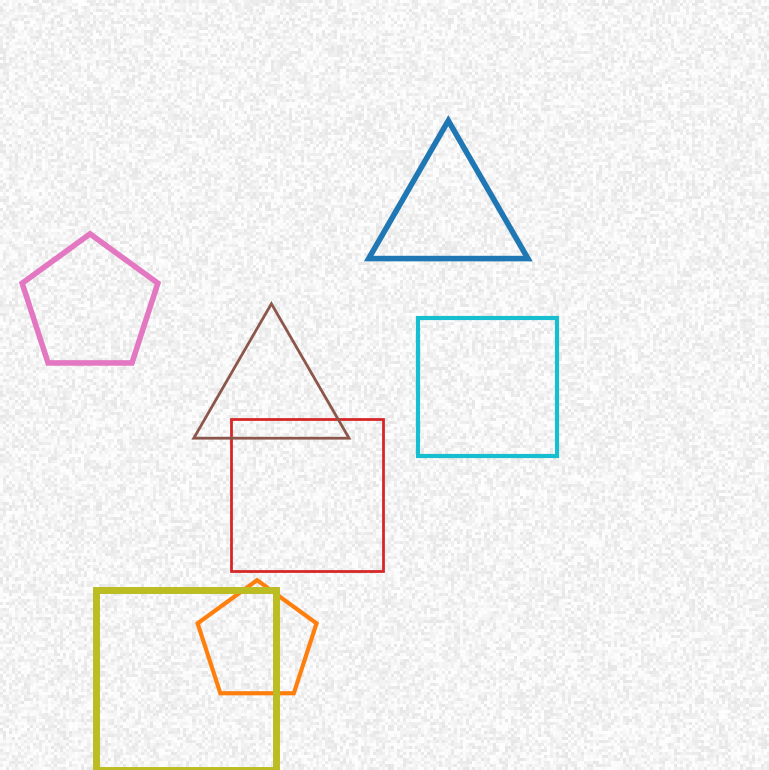[{"shape": "triangle", "thickness": 2, "radius": 0.6, "center": [0.582, 0.724]}, {"shape": "pentagon", "thickness": 1.5, "radius": 0.41, "center": [0.334, 0.165]}, {"shape": "square", "thickness": 1, "radius": 0.49, "center": [0.399, 0.357]}, {"shape": "triangle", "thickness": 1, "radius": 0.58, "center": [0.352, 0.489]}, {"shape": "pentagon", "thickness": 2, "radius": 0.46, "center": [0.117, 0.604]}, {"shape": "square", "thickness": 2.5, "radius": 0.58, "center": [0.241, 0.116]}, {"shape": "square", "thickness": 1.5, "radius": 0.45, "center": [0.633, 0.497]}]